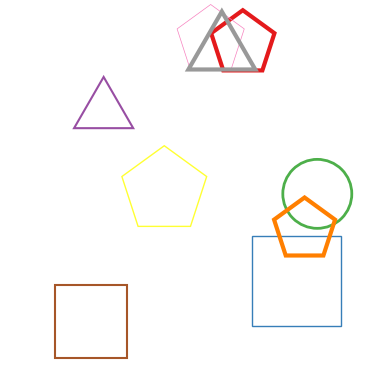[{"shape": "pentagon", "thickness": 3, "radius": 0.43, "center": [0.631, 0.887]}, {"shape": "square", "thickness": 1, "radius": 0.58, "center": [0.771, 0.27]}, {"shape": "circle", "thickness": 2, "radius": 0.45, "center": [0.824, 0.496]}, {"shape": "triangle", "thickness": 1.5, "radius": 0.44, "center": [0.269, 0.711]}, {"shape": "pentagon", "thickness": 3, "radius": 0.42, "center": [0.791, 0.404]}, {"shape": "pentagon", "thickness": 1, "radius": 0.58, "center": [0.427, 0.506]}, {"shape": "square", "thickness": 1.5, "radius": 0.47, "center": [0.236, 0.164]}, {"shape": "pentagon", "thickness": 0.5, "radius": 0.46, "center": [0.547, 0.897]}, {"shape": "triangle", "thickness": 3, "radius": 0.5, "center": [0.576, 0.87]}]